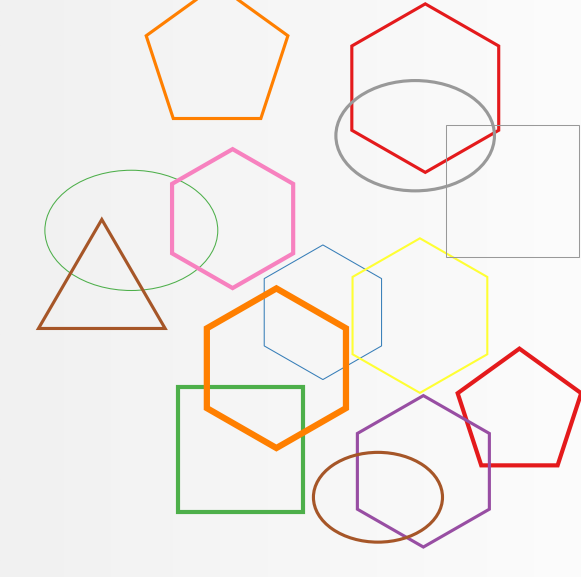[{"shape": "pentagon", "thickness": 2, "radius": 0.56, "center": [0.894, 0.284]}, {"shape": "hexagon", "thickness": 1.5, "radius": 0.73, "center": [0.732, 0.847]}, {"shape": "hexagon", "thickness": 0.5, "radius": 0.58, "center": [0.556, 0.458]}, {"shape": "square", "thickness": 2, "radius": 0.54, "center": [0.414, 0.221]}, {"shape": "oval", "thickness": 0.5, "radius": 0.74, "center": [0.226, 0.6]}, {"shape": "hexagon", "thickness": 1.5, "radius": 0.66, "center": [0.728, 0.183]}, {"shape": "pentagon", "thickness": 1.5, "radius": 0.64, "center": [0.373, 0.898]}, {"shape": "hexagon", "thickness": 3, "radius": 0.69, "center": [0.476, 0.362]}, {"shape": "hexagon", "thickness": 1, "radius": 0.67, "center": [0.722, 0.453]}, {"shape": "triangle", "thickness": 1.5, "radius": 0.63, "center": [0.175, 0.493]}, {"shape": "oval", "thickness": 1.5, "radius": 0.56, "center": [0.65, 0.138]}, {"shape": "hexagon", "thickness": 2, "radius": 0.6, "center": [0.4, 0.621]}, {"shape": "square", "thickness": 0.5, "radius": 0.57, "center": [0.882, 0.668]}, {"shape": "oval", "thickness": 1.5, "radius": 0.68, "center": [0.714, 0.764]}]